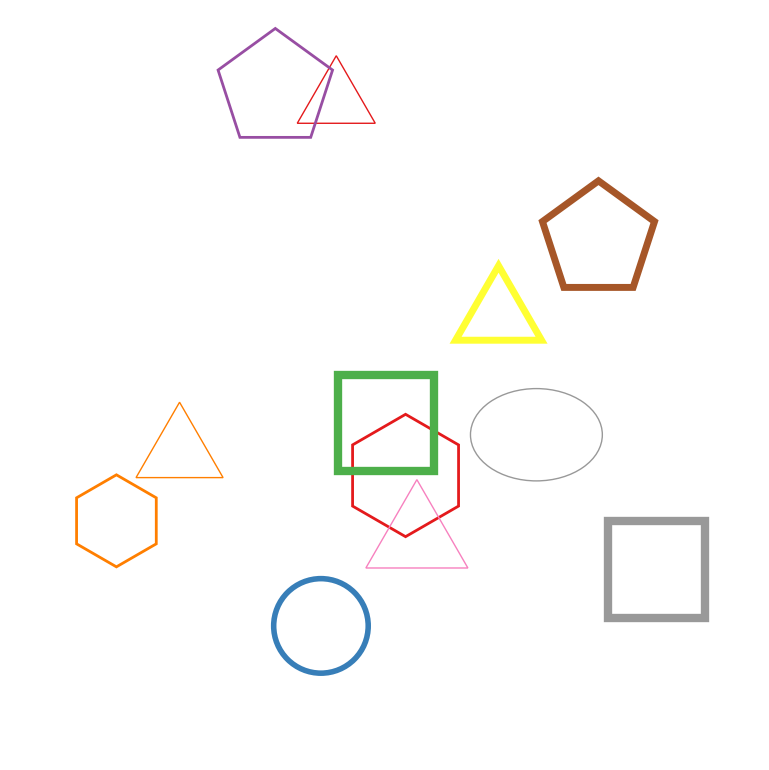[{"shape": "hexagon", "thickness": 1, "radius": 0.4, "center": [0.527, 0.382]}, {"shape": "triangle", "thickness": 0.5, "radius": 0.29, "center": [0.437, 0.869]}, {"shape": "circle", "thickness": 2, "radius": 0.31, "center": [0.417, 0.187]}, {"shape": "square", "thickness": 3, "radius": 0.31, "center": [0.502, 0.45]}, {"shape": "pentagon", "thickness": 1, "radius": 0.39, "center": [0.358, 0.885]}, {"shape": "triangle", "thickness": 0.5, "radius": 0.33, "center": [0.233, 0.412]}, {"shape": "hexagon", "thickness": 1, "radius": 0.3, "center": [0.151, 0.324]}, {"shape": "triangle", "thickness": 2.5, "radius": 0.32, "center": [0.647, 0.59]}, {"shape": "pentagon", "thickness": 2.5, "radius": 0.38, "center": [0.777, 0.689]}, {"shape": "triangle", "thickness": 0.5, "radius": 0.38, "center": [0.541, 0.301]}, {"shape": "oval", "thickness": 0.5, "radius": 0.43, "center": [0.697, 0.435]}, {"shape": "square", "thickness": 3, "radius": 0.31, "center": [0.852, 0.26]}]